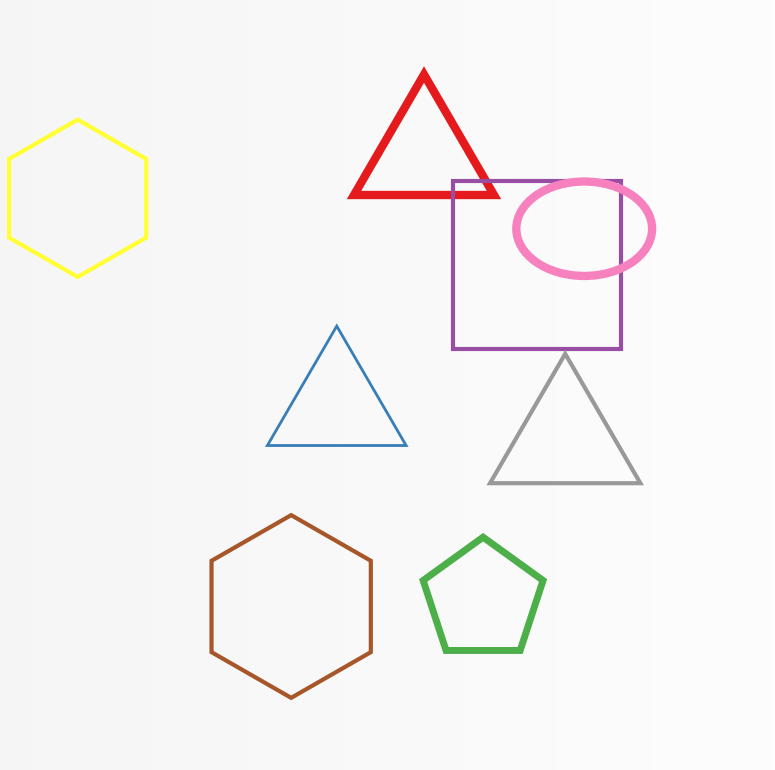[{"shape": "triangle", "thickness": 3, "radius": 0.52, "center": [0.547, 0.799]}, {"shape": "triangle", "thickness": 1, "radius": 0.52, "center": [0.435, 0.473]}, {"shape": "pentagon", "thickness": 2.5, "radius": 0.41, "center": [0.623, 0.221]}, {"shape": "square", "thickness": 1.5, "radius": 0.54, "center": [0.693, 0.656]}, {"shape": "hexagon", "thickness": 1.5, "radius": 0.51, "center": [0.1, 0.742]}, {"shape": "hexagon", "thickness": 1.5, "radius": 0.59, "center": [0.376, 0.212]}, {"shape": "oval", "thickness": 3, "radius": 0.44, "center": [0.754, 0.703]}, {"shape": "triangle", "thickness": 1.5, "radius": 0.56, "center": [0.729, 0.428]}]